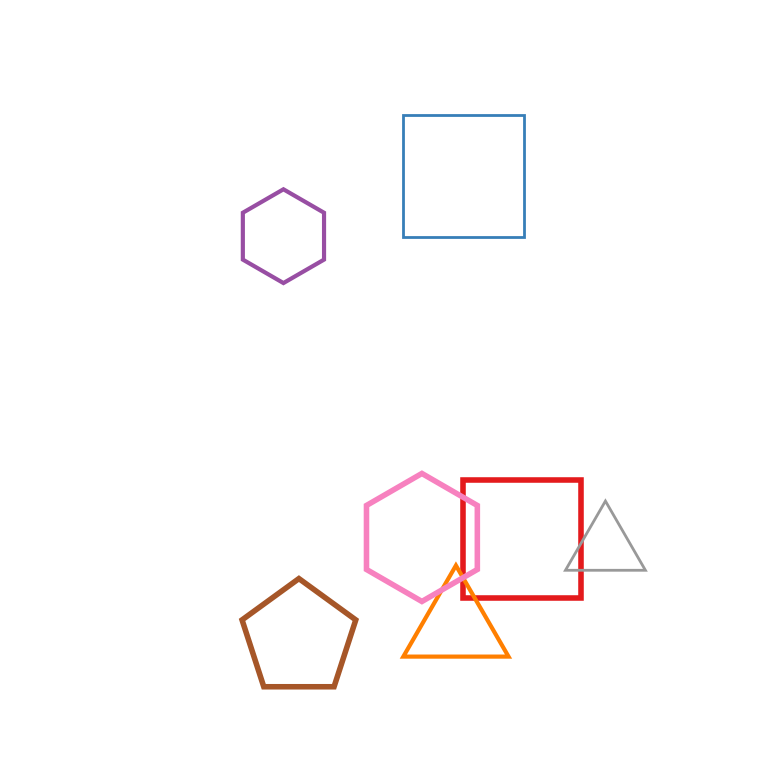[{"shape": "square", "thickness": 2, "radius": 0.38, "center": [0.678, 0.3]}, {"shape": "square", "thickness": 1, "radius": 0.4, "center": [0.602, 0.771]}, {"shape": "hexagon", "thickness": 1.5, "radius": 0.3, "center": [0.368, 0.693]}, {"shape": "triangle", "thickness": 1.5, "radius": 0.39, "center": [0.592, 0.187]}, {"shape": "pentagon", "thickness": 2, "radius": 0.39, "center": [0.388, 0.171]}, {"shape": "hexagon", "thickness": 2, "radius": 0.42, "center": [0.548, 0.302]}, {"shape": "triangle", "thickness": 1, "radius": 0.3, "center": [0.786, 0.289]}]